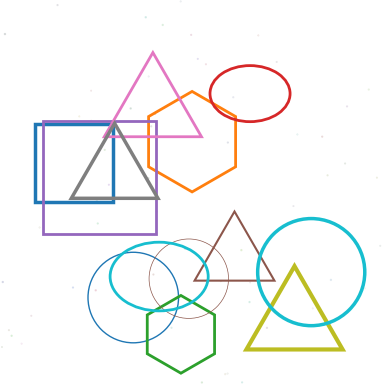[{"shape": "square", "thickness": 2.5, "radius": 0.51, "center": [0.193, 0.578]}, {"shape": "circle", "thickness": 1, "radius": 0.59, "center": [0.346, 0.227]}, {"shape": "hexagon", "thickness": 2, "radius": 0.65, "center": [0.499, 0.632]}, {"shape": "hexagon", "thickness": 2, "radius": 0.5, "center": [0.47, 0.132]}, {"shape": "oval", "thickness": 2, "radius": 0.52, "center": [0.649, 0.757]}, {"shape": "square", "thickness": 2, "radius": 0.73, "center": [0.259, 0.539]}, {"shape": "triangle", "thickness": 1.5, "radius": 0.6, "center": [0.609, 0.331]}, {"shape": "circle", "thickness": 0.5, "radius": 0.52, "center": [0.49, 0.276]}, {"shape": "triangle", "thickness": 2, "radius": 0.73, "center": [0.397, 0.718]}, {"shape": "triangle", "thickness": 2.5, "radius": 0.65, "center": [0.298, 0.55]}, {"shape": "triangle", "thickness": 3, "radius": 0.72, "center": [0.765, 0.164]}, {"shape": "oval", "thickness": 2, "radius": 0.64, "center": [0.413, 0.282]}, {"shape": "circle", "thickness": 2.5, "radius": 0.7, "center": [0.808, 0.293]}]